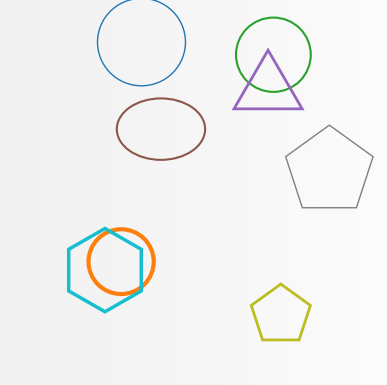[{"shape": "circle", "thickness": 1, "radius": 0.57, "center": [0.365, 0.891]}, {"shape": "circle", "thickness": 3, "radius": 0.42, "center": [0.313, 0.32]}, {"shape": "circle", "thickness": 1.5, "radius": 0.48, "center": [0.705, 0.858]}, {"shape": "triangle", "thickness": 2, "radius": 0.51, "center": [0.692, 0.768]}, {"shape": "oval", "thickness": 1.5, "radius": 0.57, "center": [0.415, 0.665]}, {"shape": "pentagon", "thickness": 1, "radius": 0.59, "center": [0.85, 0.556]}, {"shape": "pentagon", "thickness": 2, "radius": 0.4, "center": [0.725, 0.182]}, {"shape": "hexagon", "thickness": 2.5, "radius": 0.54, "center": [0.271, 0.298]}]